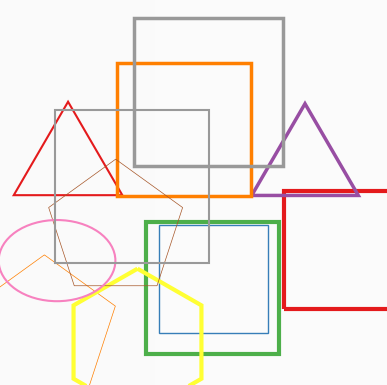[{"shape": "triangle", "thickness": 1.5, "radius": 0.81, "center": [0.176, 0.574]}, {"shape": "square", "thickness": 3, "radius": 0.77, "center": [0.887, 0.351]}, {"shape": "square", "thickness": 1, "radius": 0.7, "center": [0.55, 0.275]}, {"shape": "square", "thickness": 3, "radius": 0.85, "center": [0.549, 0.252]}, {"shape": "triangle", "thickness": 2.5, "radius": 0.79, "center": [0.787, 0.572]}, {"shape": "square", "thickness": 2.5, "radius": 0.87, "center": [0.475, 0.664]}, {"shape": "pentagon", "thickness": 0.5, "radius": 0.96, "center": [0.115, 0.145]}, {"shape": "hexagon", "thickness": 3, "radius": 0.95, "center": [0.355, 0.112]}, {"shape": "pentagon", "thickness": 0.5, "radius": 0.91, "center": [0.298, 0.405]}, {"shape": "oval", "thickness": 1.5, "radius": 0.75, "center": [0.147, 0.323]}, {"shape": "square", "thickness": 2.5, "radius": 0.97, "center": [0.538, 0.761]}, {"shape": "square", "thickness": 1.5, "radius": 1.0, "center": [0.34, 0.516]}]